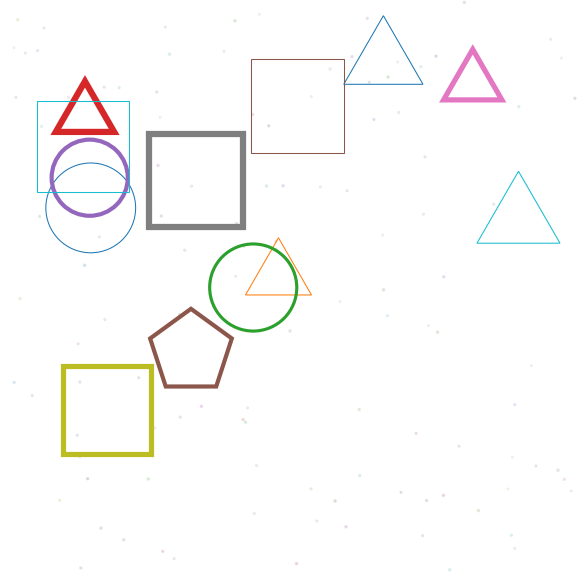[{"shape": "triangle", "thickness": 0.5, "radius": 0.4, "center": [0.664, 0.893]}, {"shape": "circle", "thickness": 0.5, "radius": 0.39, "center": [0.157, 0.639]}, {"shape": "triangle", "thickness": 0.5, "radius": 0.33, "center": [0.482, 0.521]}, {"shape": "circle", "thickness": 1.5, "radius": 0.38, "center": [0.438, 0.501]}, {"shape": "triangle", "thickness": 3, "radius": 0.29, "center": [0.147, 0.8]}, {"shape": "circle", "thickness": 2, "radius": 0.33, "center": [0.155, 0.691]}, {"shape": "square", "thickness": 0.5, "radius": 0.4, "center": [0.516, 0.815]}, {"shape": "pentagon", "thickness": 2, "radius": 0.37, "center": [0.331, 0.39]}, {"shape": "triangle", "thickness": 2.5, "radius": 0.29, "center": [0.819, 0.855]}, {"shape": "square", "thickness": 3, "radius": 0.41, "center": [0.34, 0.687]}, {"shape": "square", "thickness": 2.5, "radius": 0.38, "center": [0.186, 0.289]}, {"shape": "square", "thickness": 0.5, "radius": 0.4, "center": [0.143, 0.746]}, {"shape": "triangle", "thickness": 0.5, "radius": 0.42, "center": [0.898, 0.62]}]